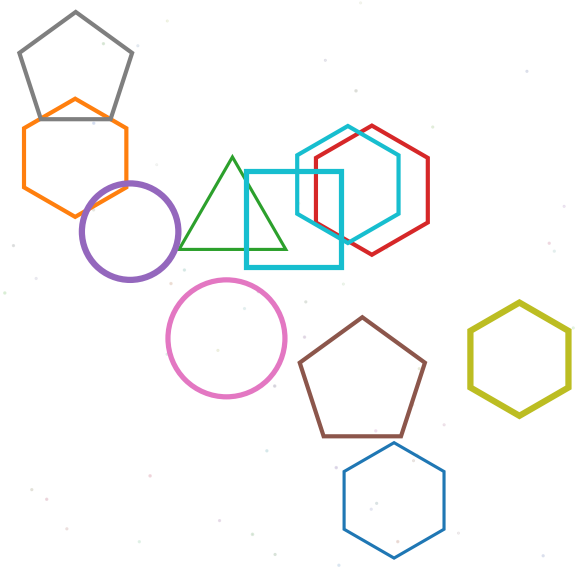[{"shape": "hexagon", "thickness": 1.5, "radius": 0.5, "center": [0.682, 0.133]}, {"shape": "hexagon", "thickness": 2, "radius": 0.51, "center": [0.13, 0.726]}, {"shape": "triangle", "thickness": 1.5, "radius": 0.53, "center": [0.402, 0.621]}, {"shape": "hexagon", "thickness": 2, "radius": 0.56, "center": [0.644, 0.67]}, {"shape": "circle", "thickness": 3, "radius": 0.42, "center": [0.225, 0.598]}, {"shape": "pentagon", "thickness": 2, "radius": 0.57, "center": [0.627, 0.336]}, {"shape": "circle", "thickness": 2.5, "radius": 0.51, "center": [0.392, 0.413]}, {"shape": "pentagon", "thickness": 2, "radius": 0.51, "center": [0.131, 0.876]}, {"shape": "hexagon", "thickness": 3, "radius": 0.49, "center": [0.899, 0.377]}, {"shape": "hexagon", "thickness": 2, "radius": 0.51, "center": [0.602, 0.68]}, {"shape": "square", "thickness": 2.5, "radius": 0.41, "center": [0.509, 0.62]}]